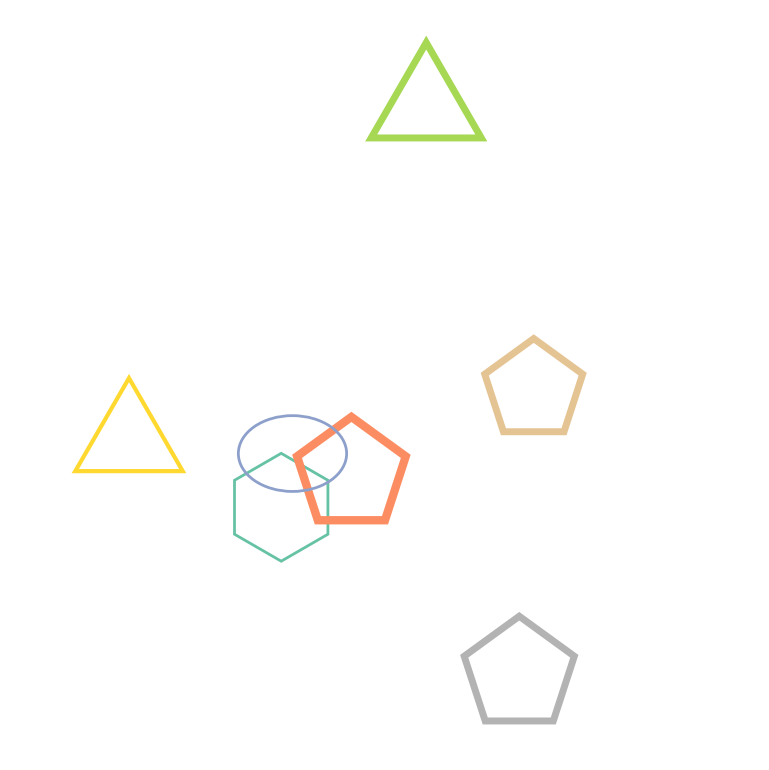[{"shape": "hexagon", "thickness": 1, "radius": 0.35, "center": [0.365, 0.341]}, {"shape": "pentagon", "thickness": 3, "radius": 0.37, "center": [0.456, 0.384]}, {"shape": "oval", "thickness": 1, "radius": 0.35, "center": [0.38, 0.411]}, {"shape": "triangle", "thickness": 2.5, "radius": 0.41, "center": [0.554, 0.862]}, {"shape": "triangle", "thickness": 1.5, "radius": 0.4, "center": [0.168, 0.428]}, {"shape": "pentagon", "thickness": 2.5, "radius": 0.33, "center": [0.693, 0.493]}, {"shape": "pentagon", "thickness": 2.5, "radius": 0.38, "center": [0.674, 0.125]}]